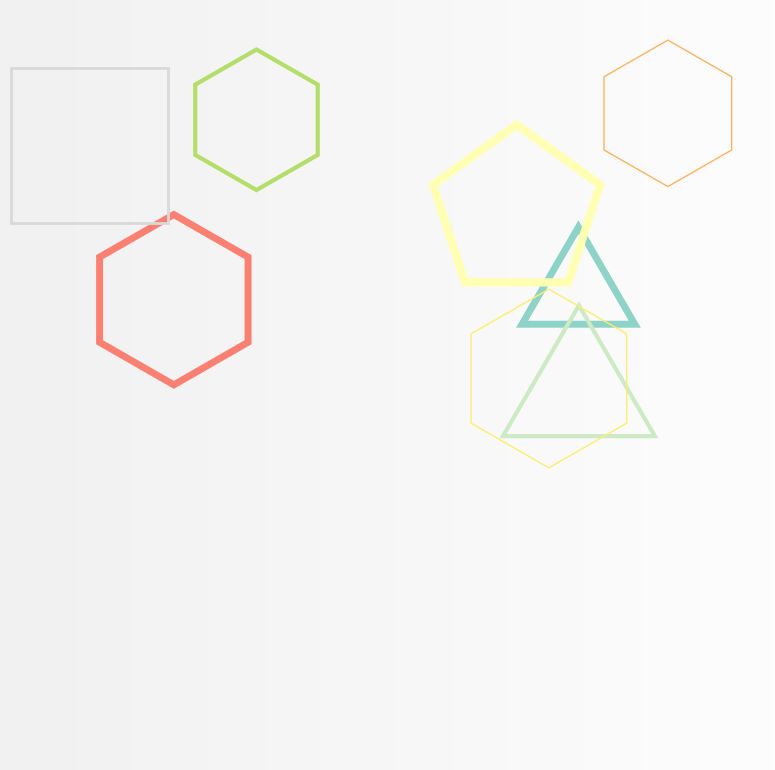[{"shape": "triangle", "thickness": 2.5, "radius": 0.42, "center": [0.746, 0.621]}, {"shape": "pentagon", "thickness": 3, "radius": 0.57, "center": [0.667, 0.725]}, {"shape": "hexagon", "thickness": 2.5, "radius": 0.55, "center": [0.224, 0.611]}, {"shape": "hexagon", "thickness": 0.5, "radius": 0.48, "center": [0.862, 0.853]}, {"shape": "hexagon", "thickness": 1.5, "radius": 0.46, "center": [0.331, 0.844]}, {"shape": "square", "thickness": 1, "radius": 0.5, "center": [0.116, 0.811]}, {"shape": "triangle", "thickness": 1.5, "radius": 0.57, "center": [0.747, 0.49]}, {"shape": "hexagon", "thickness": 0.5, "radius": 0.58, "center": [0.708, 0.508]}]